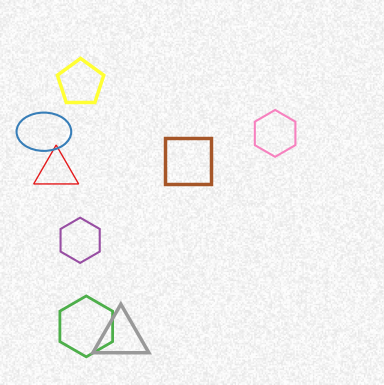[{"shape": "triangle", "thickness": 1, "radius": 0.34, "center": [0.146, 0.556]}, {"shape": "oval", "thickness": 1.5, "radius": 0.36, "center": [0.114, 0.658]}, {"shape": "hexagon", "thickness": 2, "radius": 0.4, "center": [0.224, 0.152]}, {"shape": "hexagon", "thickness": 1.5, "radius": 0.29, "center": [0.208, 0.376]}, {"shape": "pentagon", "thickness": 2.5, "radius": 0.32, "center": [0.209, 0.785]}, {"shape": "square", "thickness": 2.5, "radius": 0.3, "center": [0.488, 0.581]}, {"shape": "hexagon", "thickness": 1.5, "radius": 0.3, "center": [0.715, 0.654]}, {"shape": "triangle", "thickness": 2.5, "radius": 0.42, "center": [0.314, 0.126]}]